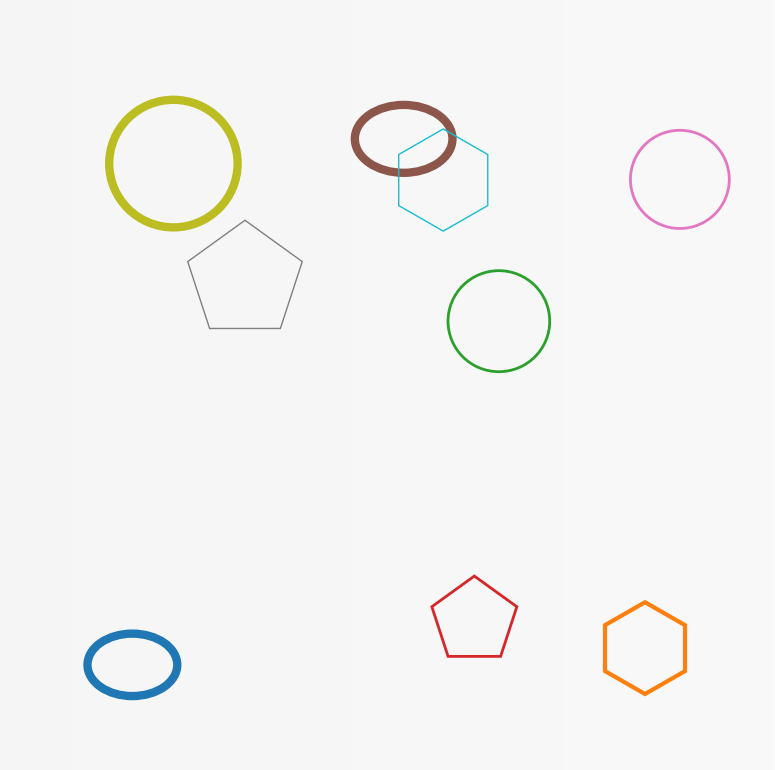[{"shape": "oval", "thickness": 3, "radius": 0.29, "center": [0.171, 0.137]}, {"shape": "hexagon", "thickness": 1.5, "radius": 0.3, "center": [0.832, 0.158]}, {"shape": "circle", "thickness": 1, "radius": 0.33, "center": [0.644, 0.583]}, {"shape": "pentagon", "thickness": 1, "radius": 0.29, "center": [0.612, 0.194]}, {"shape": "oval", "thickness": 3, "radius": 0.31, "center": [0.521, 0.82]}, {"shape": "circle", "thickness": 1, "radius": 0.32, "center": [0.877, 0.767]}, {"shape": "pentagon", "thickness": 0.5, "radius": 0.39, "center": [0.316, 0.636]}, {"shape": "circle", "thickness": 3, "radius": 0.41, "center": [0.224, 0.788]}, {"shape": "hexagon", "thickness": 0.5, "radius": 0.33, "center": [0.572, 0.766]}]